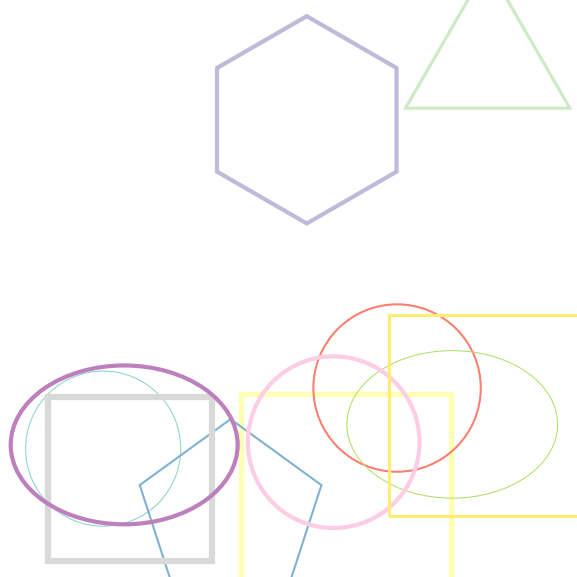[{"shape": "circle", "thickness": 0.5, "radius": 0.67, "center": [0.179, 0.222]}, {"shape": "square", "thickness": 2.5, "radius": 0.91, "center": [0.599, 0.136]}, {"shape": "hexagon", "thickness": 2, "radius": 0.9, "center": [0.531, 0.792]}, {"shape": "circle", "thickness": 1, "radius": 0.72, "center": [0.688, 0.327]}, {"shape": "pentagon", "thickness": 1, "radius": 0.83, "center": [0.399, 0.108]}, {"shape": "oval", "thickness": 0.5, "radius": 0.91, "center": [0.783, 0.264]}, {"shape": "circle", "thickness": 2, "radius": 0.74, "center": [0.578, 0.233]}, {"shape": "square", "thickness": 3, "radius": 0.71, "center": [0.225, 0.17]}, {"shape": "oval", "thickness": 2, "radius": 0.98, "center": [0.215, 0.229]}, {"shape": "triangle", "thickness": 1.5, "radius": 0.82, "center": [0.844, 0.894]}, {"shape": "square", "thickness": 1.5, "radius": 0.87, "center": [0.849, 0.28]}]